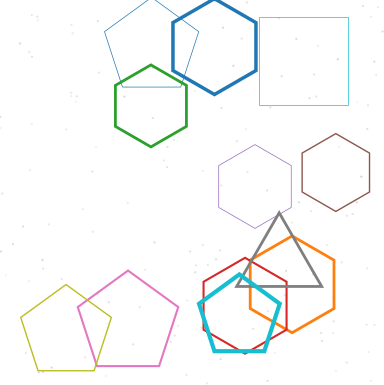[{"shape": "pentagon", "thickness": 0.5, "radius": 0.64, "center": [0.394, 0.878]}, {"shape": "hexagon", "thickness": 2.5, "radius": 0.62, "center": [0.557, 0.879]}, {"shape": "hexagon", "thickness": 2, "radius": 0.63, "center": [0.759, 0.261]}, {"shape": "hexagon", "thickness": 2, "radius": 0.53, "center": [0.392, 0.725]}, {"shape": "hexagon", "thickness": 1.5, "radius": 0.62, "center": [0.637, 0.206]}, {"shape": "hexagon", "thickness": 0.5, "radius": 0.54, "center": [0.662, 0.516]}, {"shape": "hexagon", "thickness": 1, "radius": 0.51, "center": [0.872, 0.552]}, {"shape": "pentagon", "thickness": 1.5, "radius": 0.69, "center": [0.333, 0.16]}, {"shape": "triangle", "thickness": 2, "radius": 0.64, "center": [0.725, 0.32]}, {"shape": "pentagon", "thickness": 1, "radius": 0.62, "center": [0.172, 0.137]}, {"shape": "square", "thickness": 0.5, "radius": 0.57, "center": [0.788, 0.841]}, {"shape": "pentagon", "thickness": 3, "radius": 0.55, "center": [0.622, 0.177]}]